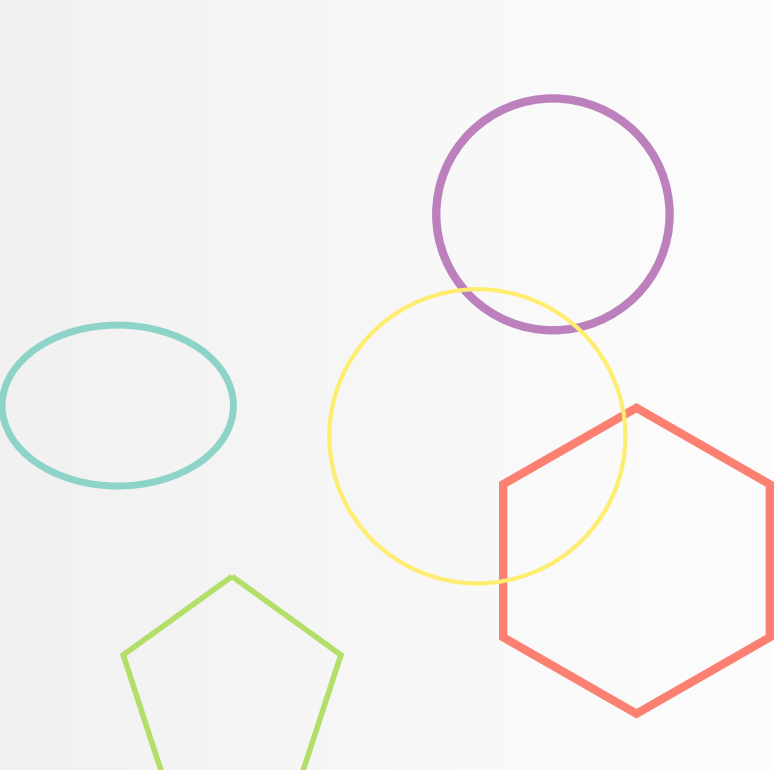[{"shape": "oval", "thickness": 2.5, "radius": 0.75, "center": [0.152, 0.473]}, {"shape": "hexagon", "thickness": 3, "radius": 0.99, "center": [0.821, 0.272]}, {"shape": "pentagon", "thickness": 2, "radius": 0.74, "center": [0.299, 0.104]}, {"shape": "circle", "thickness": 3, "radius": 0.75, "center": [0.713, 0.722]}, {"shape": "circle", "thickness": 1.5, "radius": 0.96, "center": [0.616, 0.433]}]